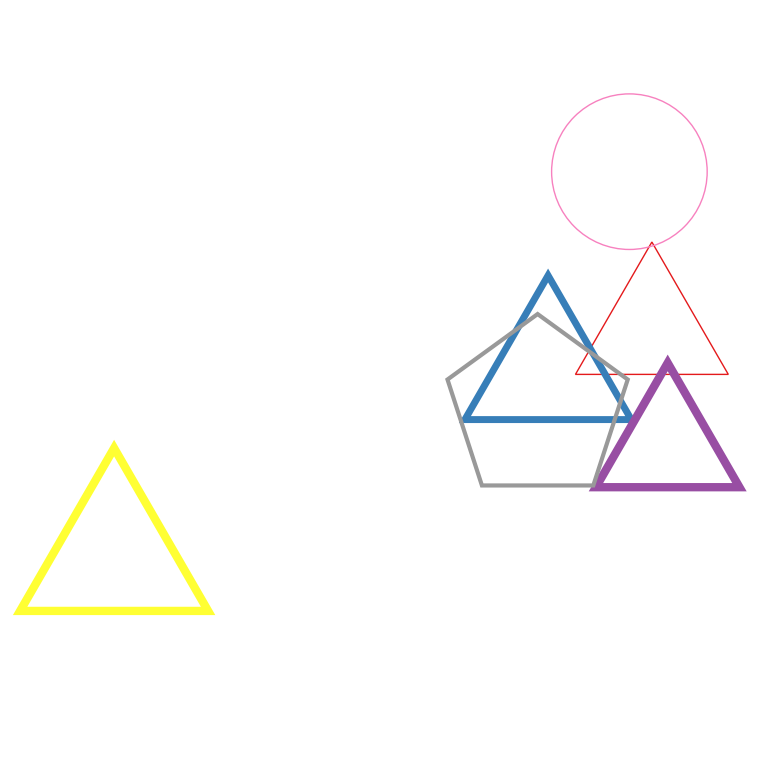[{"shape": "triangle", "thickness": 0.5, "radius": 0.57, "center": [0.847, 0.571]}, {"shape": "triangle", "thickness": 2.5, "radius": 0.62, "center": [0.712, 0.517]}, {"shape": "triangle", "thickness": 3, "radius": 0.54, "center": [0.867, 0.421]}, {"shape": "triangle", "thickness": 3, "radius": 0.7, "center": [0.148, 0.277]}, {"shape": "circle", "thickness": 0.5, "radius": 0.51, "center": [0.817, 0.777]}, {"shape": "pentagon", "thickness": 1.5, "radius": 0.62, "center": [0.698, 0.469]}]